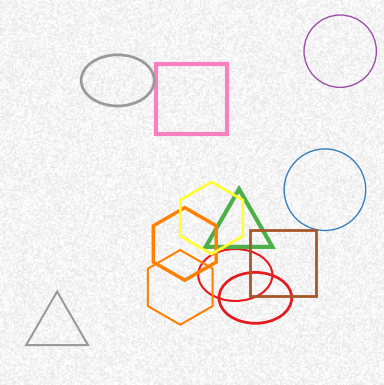[{"shape": "oval", "thickness": 2, "radius": 0.47, "center": [0.663, 0.226]}, {"shape": "oval", "thickness": 1.5, "radius": 0.48, "center": [0.611, 0.286]}, {"shape": "circle", "thickness": 1, "radius": 0.53, "center": [0.844, 0.507]}, {"shape": "triangle", "thickness": 3, "radius": 0.5, "center": [0.621, 0.409]}, {"shape": "circle", "thickness": 1, "radius": 0.47, "center": [0.884, 0.867]}, {"shape": "hexagon", "thickness": 1.5, "radius": 0.49, "center": [0.468, 0.254]}, {"shape": "hexagon", "thickness": 2.5, "radius": 0.47, "center": [0.48, 0.366]}, {"shape": "hexagon", "thickness": 2, "radius": 0.47, "center": [0.549, 0.434]}, {"shape": "square", "thickness": 2, "radius": 0.43, "center": [0.735, 0.316]}, {"shape": "square", "thickness": 3, "radius": 0.46, "center": [0.498, 0.743]}, {"shape": "triangle", "thickness": 1.5, "radius": 0.46, "center": [0.148, 0.15]}, {"shape": "oval", "thickness": 2, "radius": 0.47, "center": [0.306, 0.791]}]